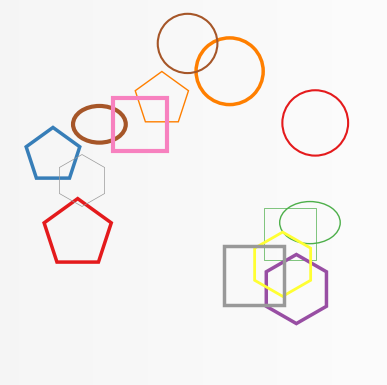[{"shape": "circle", "thickness": 1.5, "radius": 0.42, "center": [0.814, 0.681]}, {"shape": "pentagon", "thickness": 2.5, "radius": 0.46, "center": [0.201, 0.393]}, {"shape": "pentagon", "thickness": 2.5, "radius": 0.36, "center": [0.137, 0.596]}, {"shape": "oval", "thickness": 1, "radius": 0.39, "center": [0.8, 0.422]}, {"shape": "square", "thickness": 0.5, "radius": 0.34, "center": [0.749, 0.392]}, {"shape": "hexagon", "thickness": 2.5, "radius": 0.45, "center": [0.765, 0.249]}, {"shape": "circle", "thickness": 2.5, "radius": 0.43, "center": [0.593, 0.815]}, {"shape": "pentagon", "thickness": 1, "radius": 0.36, "center": [0.418, 0.742]}, {"shape": "hexagon", "thickness": 2, "radius": 0.42, "center": [0.729, 0.314]}, {"shape": "oval", "thickness": 3, "radius": 0.34, "center": [0.257, 0.677]}, {"shape": "circle", "thickness": 1.5, "radius": 0.38, "center": [0.484, 0.887]}, {"shape": "square", "thickness": 3, "radius": 0.35, "center": [0.361, 0.677]}, {"shape": "square", "thickness": 2.5, "radius": 0.39, "center": [0.655, 0.284]}, {"shape": "hexagon", "thickness": 0.5, "radius": 0.34, "center": [0.212, 0.531]}]